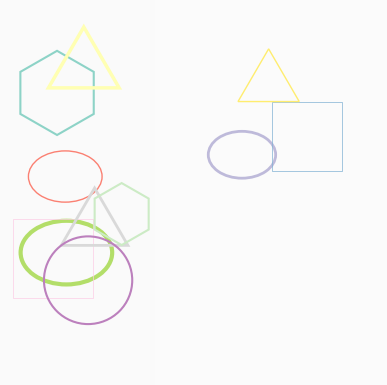[{"shape": "hexagon", "thickness": 1.5, "radius": 0.55, "center": [0.147, 0.759]}, {"shape": "triangle", "thickness": 2.5, "radius": 0.53, "center": [0.216, 0.824]}, {"shape": "oval", "thickness": 2, "radius": 0.43, "center": [0.624, 0.598]}, {"shape": "oval", "thickness": 1, "radius": 0.48, "center": [0.168, 0.542]}, {"shape": "square", "thickness": 0.5, "radius": 0.45, "center": [0.792, 0.646]}, {"shape": "oval", "thickness": 3, "radius": 0.59, "center": [0.171, 0.344]}, {"shape": "square", "thickness": 0.5, "radius": 0.51, "center": [0.137, 0.328]}, {"shape": "triangle", "thickness": 2, "radius": 0.5, "center": [0.244, 0.412]}, {"shape": "circle", "thickness": 1.5, "radius": 0.57, "center": [0.227, 0.272]}, {"shape": "hexagon", "thickness": 1.5, "radius": 0.4, "center": [0.314, 0.444]}, {"shape": "triangle", "thickness": 1, "radius": 0.46, "center": [0.693, 0.782]}]